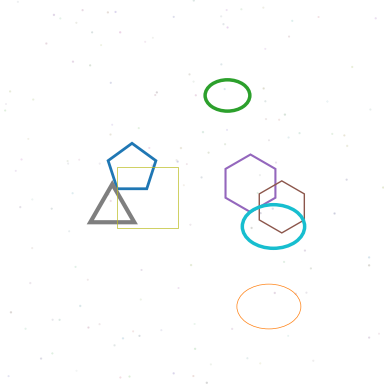[{"shape": "pentagon", "thickness": 2, "radius": 0.33, "center": [0.343, 0.563]}, {"shape": "oval", "thickness": 0.5, "radius": 0.42, "center": [0.698, 0.204]}, {"shape": "oval", "thickness": 2.5, "radius": 0.29, "center": [0.591, 0.752]}, {"shape": "hexagon", "thickness": 1.5, "radius": 0.37, "center": [0.651, 0.524]}, {"shape": "hexagon", "thickness": 1, "radius": 0.34, "center": [0.732, 0.463]}, {"shape": "triangle", "thickness": 3, "radius": 0.33, "center": [0.292, 0.456]}, {"shape": "square", "thickness": 0.5, "radius": 0.39, "center": [0.384, 0.488]}, {"shape": "oval", "thickness": 2.5, "radius": 0.4, "center": [0.71, 0.412]}]